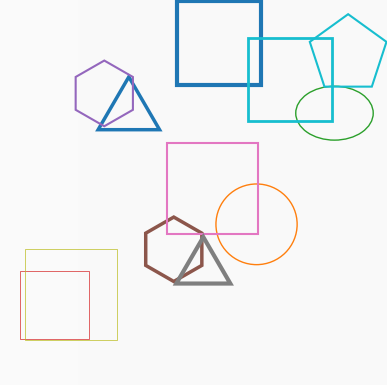[{"shape": "triangle", "thickness": 2.5, "radius": 0.46, "center": [0.332, 0.709]}, {"shape": "square", "thickness": 3, "radius": 0.54, "center": [0.565, 0.888]}, {"shape": "circle", "thickness": 1, "radius": 0.52, "center": [0.662, 0.417]}, {"shape": "oval", "thickness": 1, "radius": 0.5, "center": [0.863, 0.706]}, {"shape": "square", "thickness": 0.5, "radius": 0.44, "center": [0.141, 0.208]}, {"shape": "hexagon", "thickness": 1.5, "radius": 0.43, "center": [0.269, 0.757]}, {"shape": "hexagon", "thickness": 2.5, "radius": 0.42, "center": [0.448, 0.353]}, {"shape": "square", "thickness": 1.5, "radius": 0.59, "center": [0.548, 0.51]}, {"shape": "triangle", "thickness": 3, "radius": 0.4, "center": [0.525, 0.304]}, {"shape": "square", "thickness": 0.5, "radius": 0.59, "center": [0.183, 0.236]}, {"shape": "square", "thickness": 2, "radius": 0.54, "center": [0.749, 0.793]}, {"shape": "pentagon", "thickness": 1.5, "radius": 0.52, "center": [0.898, 0.859]}]